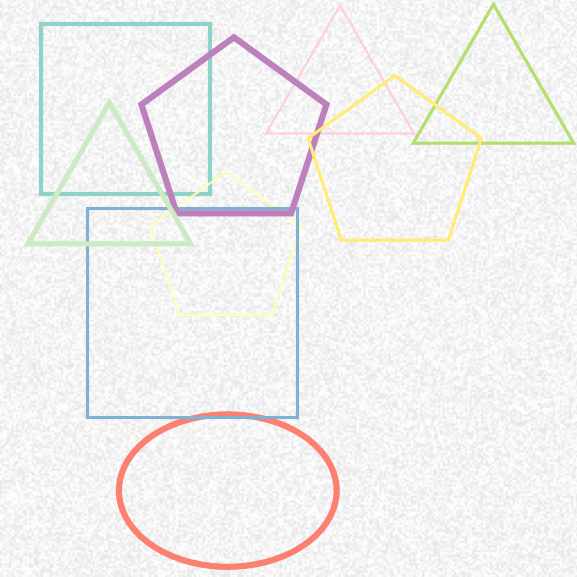[{"shape": "square", "thickness": 2, "radius": 0.73, "center": [0.218, 0.81]}, {"shape": "pentagon", "thickness": 1, "radius": 0.69, "center": [0.391, 0.565]}, {"shape": "oval", "thickness": 3, "radius": 0.94, "center": [0.394, 0.15]}, {"shape": "square", "thickness": 1.5, "radius": 0.91, "center": [0.333, 0.458]}, {"shape": "triangle", "thickness": 1.5, "radius": 0.8, "center": [0.854, 0.831]}, {"shape": "triangle", "thickness": 1, "radius": 0.74, "center": [0.589, 0.842]}, {"shape": "pentagon", "thickness": 3, "radius": 0.84, "center": [0.405, 0.766]}, {"shape": "triangle", "thickness": 2.5, "radius": 0.81, "center": [0.189, 0.658]}, {"shape": "pentagon", "thickness": 1.5, "radius": 0.79, "center": [0.684, 0.711]}]